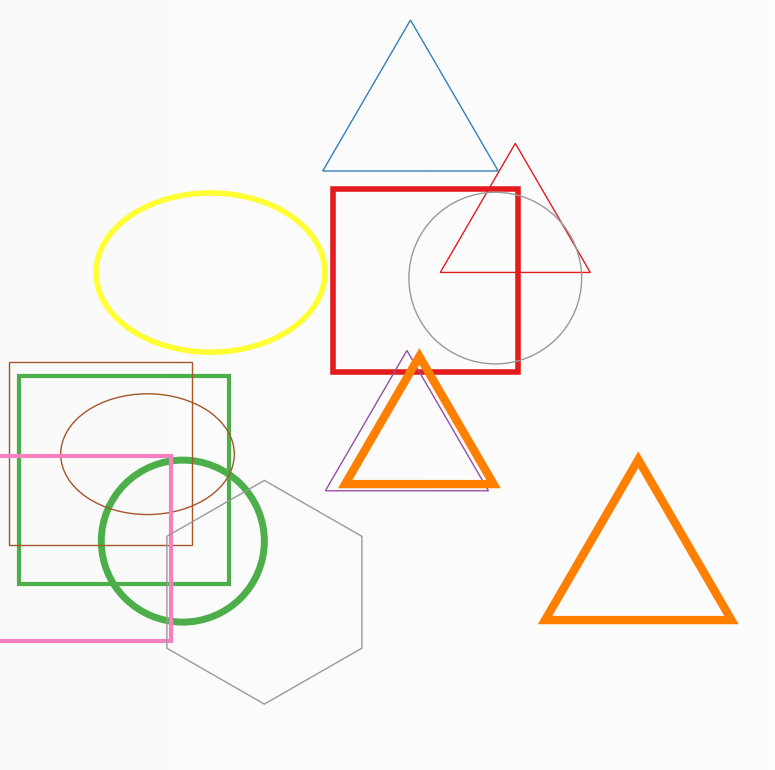[{"shape": "square", "thickness": 2, "radius": 0.6, "center": [0.549, 0.636]}, {"shape": "triangle", "thickness": 0.5, "radius": 0.56, "center": [0.665, 0.702]}, {"shape": "triangle", "thickness": 0.5, "radius": 0.65, "center": [0.53, 0.843]}, {"shape": "square", "thickness": 1.5, "radius": 0.68, "center": [0.16, 0.377]}, {"shape": "circle", "thickness": 2.5, "radius": 0.53, "center": [0.236, 0.297]}, {"shape": "triangle", "thickness": 0.5, "radius": 0.61, "center": [0.525, 0.423]}, {"shape": "triangle", "thickness": 3, "radius": 0.55, "center": [0.541, 0.427]}, {"shape": "triangle", "thickness": 3, "radius": 0.69, "center": [0.824, 0.264]}, {"shape": "oval", "thickness": 2, "radius": 0.74, "center": [0.272, 0.646]}, {"shape": "square", "thickness": 0.5, "radius": 0.59, "center": [0.13, 0.411]}, {"shape": "oval", "thickness": 0.5, "radius": 0.56, "center": [0.19, 0.41]}, {"shape": "square", "thickness": 1.5, "radius": 0.6, "center": [0.1, 0.288]}, {"shape": "hexagon", "thickness": 0.5, "radius": 0.73, "center": [0.341, 0.231]}, {"shape": "circle", "thickness": 0.5, "radius": 0.56, "center": [0.639, 0.639]}]